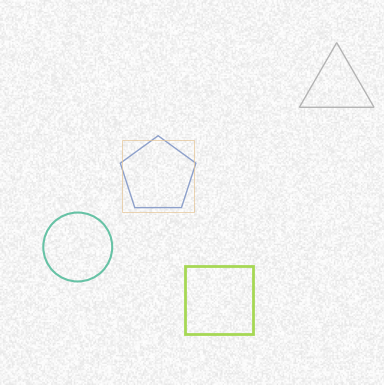[{"shape": "circle", "thickness": 1.5, "radius": 0.45, "center": [0.202, 0.358]}, {"shape": "pentagon", "thickness": 1, "radius": 0.52, "center": [0.411, 0.544]}, {"shape": "square", "thickness": 2, "radius": 0.44, "center": [0.569, 0.221]}, {"shape": "square", "thickness": 0.5, "radius": 0.47, "center": [0.41, 0.542]}, {"shape": "triangle", "thickness": 1, "radius": 0.56, "center": [0.875, 0.777]}]